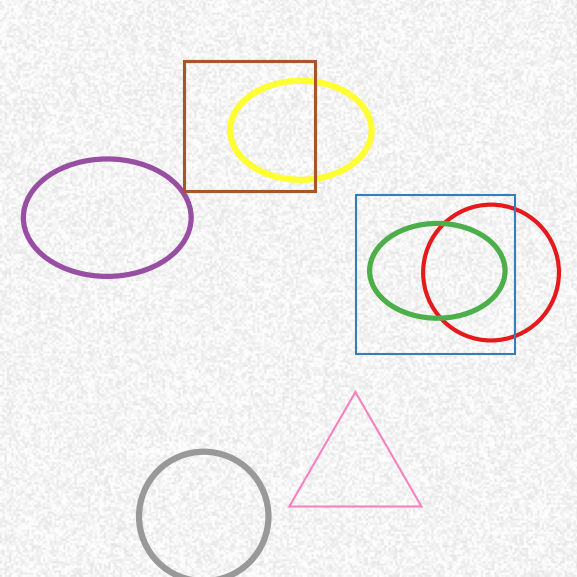[{"shape": "circle", "thickness": 2, "radius": 0.59, "center": [0.85, 0.527]}, {"shape": "square", "thickness": 1, "radius": 0.69, "center": [0.754, 0.524]}, {"shape": "oval", "thickness": 2.5, "radius": 0.59, "center": [0.757, 0.53]}, {"shape": "oval", "thickness": 2.5, "radius": 0.73, "center": [0.186, 0.622]}, {"shape": "oval", "thickness": 3, "radius": 0.61, "center": [0.521, 0.774]}, {"shape": "square", "thickness": 1.5, "radius": 0.56, "center": [0.432, 0.781]}, {"shape": "triangle", "thickness": 1, "radius": 0.66, "center": [0.615, 0.188]}, {"shape": "circle", "thickness": 3, "radius": 0.56, "center": [0.353, 0.105]}]